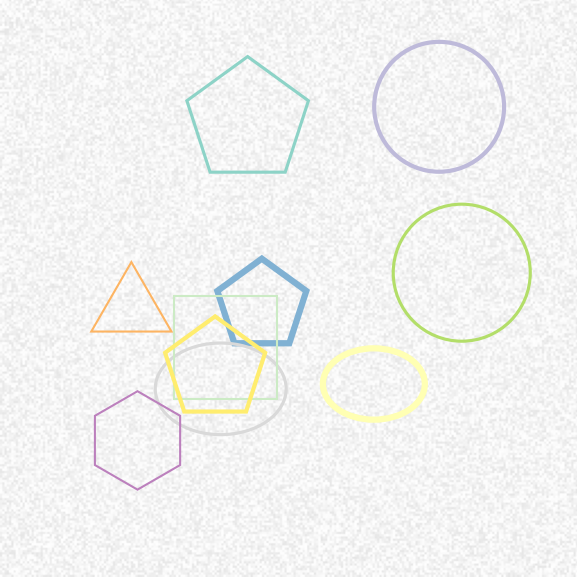[{"shape": "pentagon", "thickness": 1.5, "radius": 0.55, "center": [0.429, 0.791]}, {"shape": "oval", "thickness": 3, "radius": 0.44, "center": [0.647, 0.334]}, {"shape": "circle", "thickness": 2, "radius": 0.56, "center": [0.76, 0.814]}, {"shape": "pentagon", "thickness": 3, "radius": 0.4, "center": [0.453, 0.47]}, {"shape": "triangle", "thickness": 1, "radius": 0.4, "center": [0.227, 0.465]}, {"shape": "circle", "thickness": 1.5, "radius": 0.59, "center": [0.8, 0.527]}, {"shape": "oval", "thickness": 1.5, "radius": 0.57, "center": [0.382, 0.326]}, {"shape": "hexagon", "thickness": 1, "radius": 0.43, "center": [0.238, 0.236]}, {"shape": "square", "thickness": 1, "radius": 0.45, "center": [0.391, 0.398]}, {"shape": "pentagon", "thickness": 2, "radius": 0.46, "center": [0.373, 0.36]}]